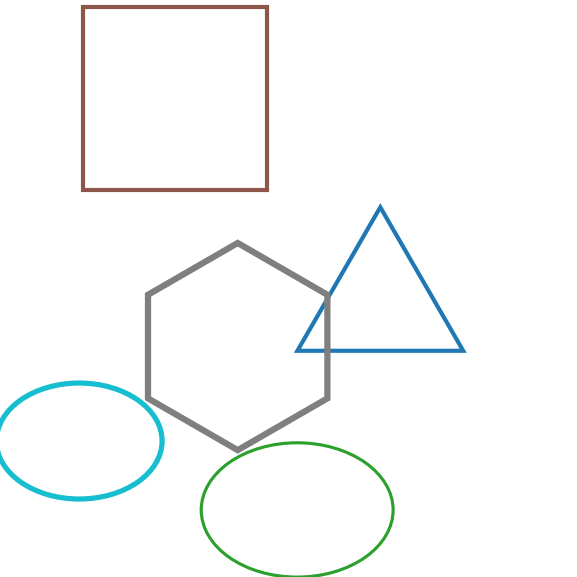[{"shape": "triangle", "thickness": 2, "radius": 0.83, "center": [0.659, 0.475]}, {"shape": "oval", "thickness": 1.5, "radius": 0.83, "center": [0.515, 0.116]}, {"shape": "square", "thickness": 2, "radius": 0.79, "center": [0.303, 0.828]}, {"shape": "hexagon", "thickness": 3, "radius": 0.9, "center": [0.412, 0.399]}, {"shape": "oval", "thickness": 2.5, "radius": 0.72, "center": [0.137, 0.235]}]